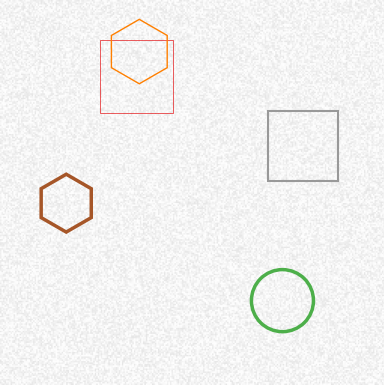[{"shape": "square", "thickness": 0.5, "radius": 0.47, "center": [0.356, 0.802]}, {"shape": "circle", "thickness": 2.5, "radius": 0.4, "center": [0.734, 0.219]}, {"shape": "hexagon", "thickness": 1, "radius": 0.42, "center": [0.362, 0.866]}, {"shape": "hexagon", "thickness": 2.5, "radius": 0.38, "center": [0.172, 0.472]}, {"shape": "square", "thickness": 1.5, "radius": 0.46, "center": [0.787, 0.62]}]